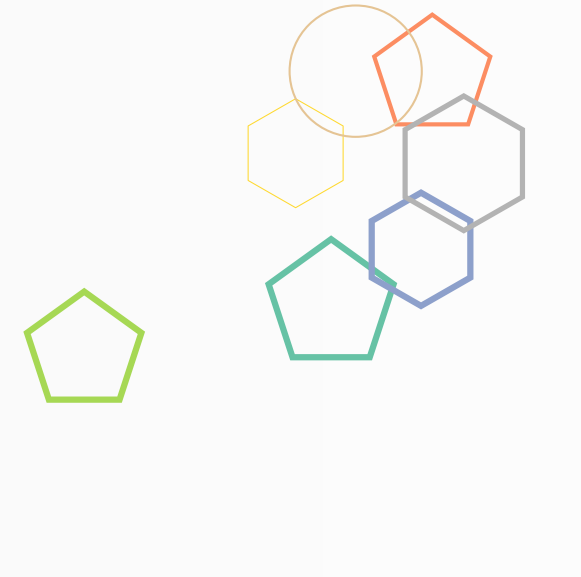[{"shape": "pentagon", "thickness": 3, "radius": 0.57, "center": [0.57, 0.472]}, {"shape": "pentagon", "thickness": 2, "radius": 0.52, "center": [0.744, 0.869]}, {"shape": "hexagon", "thickness": 3, "radius": 0.49, "center": [0.724, 0.567]}, {"shape": "pentagon", "thickness": 3, "radius": 0.52, "center": [0.145, 0.391]}, {"shape": "hexagon", "thickness": 0.5, "radius": 0.47, "center": [0.509, 0.734]}, {"shape": "circle", "thickness": 1, "radius": 0.57, "center": [0.612, 0.876]}, {"shape": "hexagon", "thickness": 2.5, "radius": 0.58, "center": [0.798, 0.716]}]